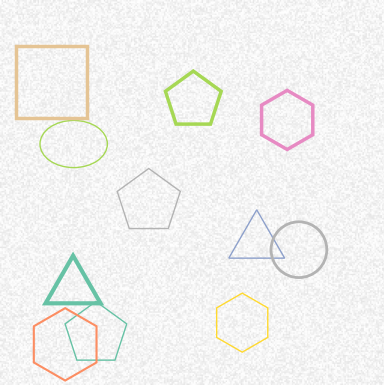[{"shape": "triangle", "thickness": 3, "radius": 0.41, "center": [0.19, 0.253]}, {"shape": "pentagon", "thickness": 1, "radius": 0.42, "center": [0.249, 0.133]}, {"shape": "hexagon", "thickness": 1.5, "radius": 0.47, "center": [0.169, 0.106]}, {"shape": "triangle", "thickness": 1, "radius": 0.42, "center": [0.667, 0.371]}, {"shape": "hexagon", "thickness": 2.5, "radius": 0.38, "center": [0.746, 0.689]}, {"shape": "oval", "thickness": 1, "radius": 0.44, "center": [0.191, 0.626]}, {"shape": "pentagon", "thickness": 2.5, "radius": 0.38, "center": [0.502, 0.739]}, {"shape": "hexagon", "thickness": 1, "radius": 0.38, "center": [0.629, 0.162]}, {"shape": "square", "thickness": 2.5, "radius": 0.47, "center": [0.134, 0.787]}, {"shape": "circle", "thickness": 2, "radius": 0.36, "center": [0.776, 0.351]}, {"shape": "pentagon", "thickness": 1, "radius": 0.43, "center": [0.386, 0.476]}]